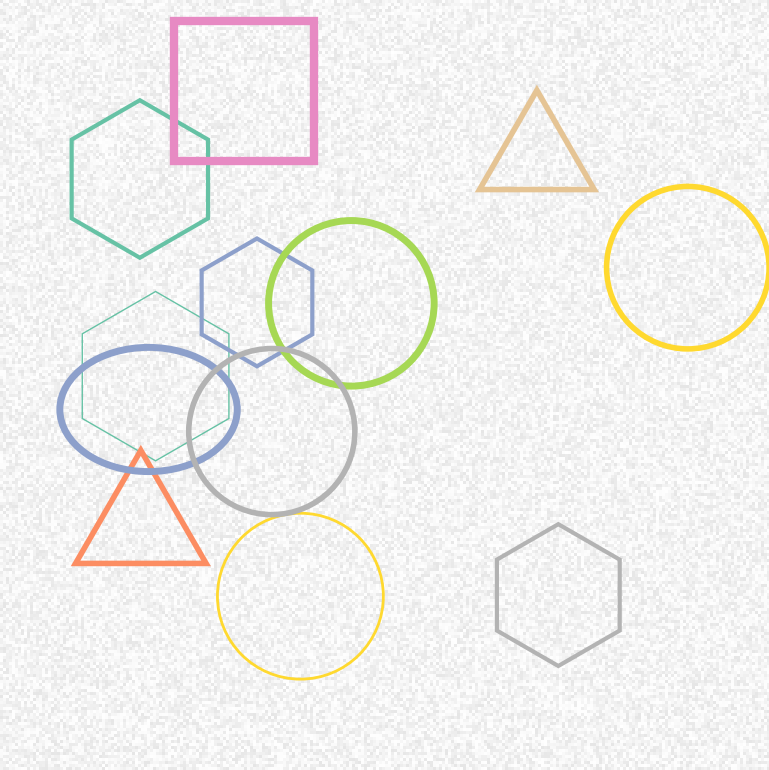[{"shape": "hexagon", "thickness": 1.5, "radius": 0.51, "center": [0.182, 0.768]}, {"shape": "hexagon", "thickness": 0.5, "radius": 0.55, "center": [0.202, 0.511]}, {"shape": "triangle", "thickness": 2, "radius": 0.49, "center": [0.183, 0.317]}, {"shape": "hexagon", "thickness": 1.5, "radius": 0.41, "center": [0.334, 0.607]}, {"shape": "oval", "thickness": 2.5, "radius": 0.58, "center": [0.193, 0.468]}, {"shape": "square", "thickness": 3, "radius": 0.45, "center": [0.318, 0.882]}, {"shape": "circle", "thickness": 2.5, "radius": 0.54, "center": [0.456, 0.606]}, {"shape": "circle", "thickness": 2, "radius": 0.53, "center": [0.893, 0.652]}, {"shape": "circle", "thickness": 1, "radius": 0.54, "center": [0.39, 0.226]}, {"shape": "triangle", "thickness": 2, "radius": 0.43, "center": [0.697, 0.797]}, {"shape": "circle", "thickness": 2, "radius": 0.54, "center": [0.353, 0.44]}, {"shape": "hexagon", "thickness": 1.5, "radius": 0.46, "center": [0.725, 0.227]}]